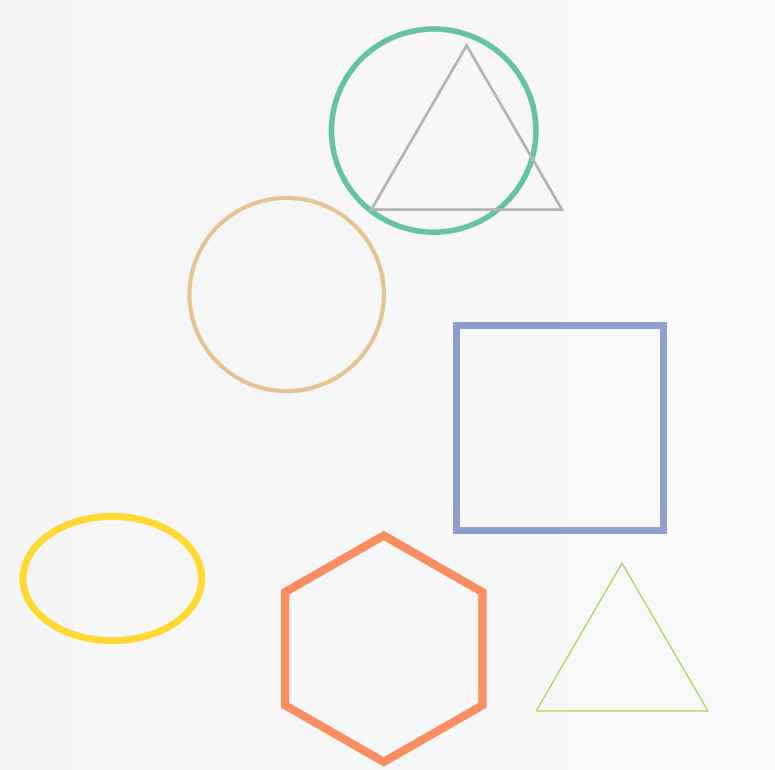[{"shape": "circle", "thickness": 2, "radius": 0.66, "center": [0.56, 0.83]}, {"shape": "hexagon", "thickness": 3, "radius": 0.74, "center": [0.495, 0.158]}, {"shape": "square", "thickness": 2.5, "radius": 0.67, "center": [0.722, 0.445]}, {"shape": "triangle", "thickness": 0.5, "radius": 0.64, "center": [0.803, 0.141]}, {"shape": "oval", "thickness": 2.5, "radius": 0.58, "center": [0.145, 0.249]}, {"shape": "circle", "thickness": 1.5, "radius": 0.63, "center": [0.37, 0.617]}, {"shape": "triangle", "thickness": 1, "radius": 0.71, "center": [0.602, 0.799]}]